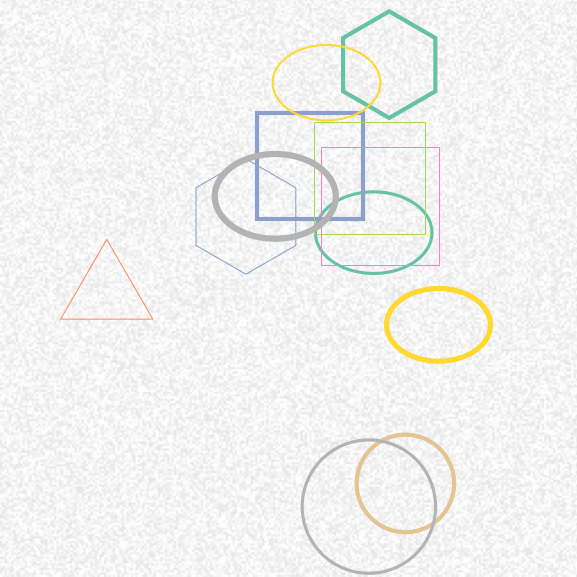[{"shape": "oval", "thickness": 1.5, "radius": 0.5, "center": [0.647, 0.596]}, {"shape": "hexagon", "thickness": 2, "radius": 0.46, "center": [0.674, 0.887]}, {"shape": "triangle", "thickness": 0.5, "radius": 0.46, "center": [0.185, 0.493]}, {"shape": "hexagon", "thickness": 0.5, "radius": 0.5, "center": [0.426, 0.624]}, {"shape": "square", "thickness": 2, "radius": 0.46, "center": [0.536, 0.711]}, {"shape": "square", "thickness": 0.5, "radius": 0.51, "center": [0.657, 0.643]}, {"shape": "square", "thickness": 0.5, "radius": 0.48, "center": [0.64, 0.691]}, {"shape": "oval", "thickness": 2.5, "radius": 0.45, "center": [0.759, 0.437]}, {"shape": "oval", "thickness": 1, "radius": 0.47, "center": [0.565, 0.856]}, {"shape": "circle", "thickness": 2, "radius": 0.42, "center": [0.702, 0.162]}, {"shape": "oval", "thickness": 3, "radius": 0.52, "center": [0.477, 0.659]}, {"shape": "circle", "thickness": 1.5, "radius": 0.58, "center": [0.639, 0.122]}]